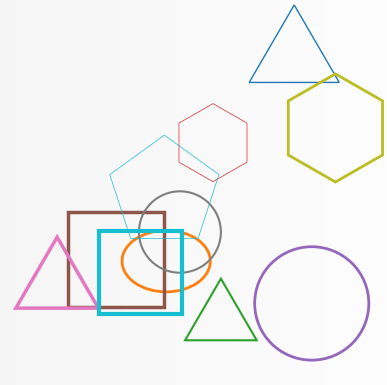[{"shape": "triangle", "thickness": 1, "radius": 0.67, "center": [0.759, 0.853]}, {"shape": "oval", "thickness": 2, "radius": 0.57, "center": [0.429, 0.322]}, {"shape": "triangle", "thickness": 1.5, "radius": 0.53, "center": [0.57, 0.17]}, {"shape": "hexagon", "thickness": 0.5, "radius": 0.51, "center": [0.55, 0.63]}, {"shape": "circle", "thickness": 2, "radius": 0.74, "center": [0.804, 0.212]}, {"shape": "square", "thickness": 2.5, "radius": 0.62, "center": [0.3, 0.326]}, {"shape": "triangle", "thickness": 2.5, "radius": 0.61, "center": [0.147, 0.261]}, {"shape": "circle", "thickness": 1.5, "radius": 0.53, "center": [0.464, 0.397]}, {"shape": "hexagon", "thickness": 2, "radius": 0.7, "center": [0.866, 0.668]}, {"shape": "pentagon", "thickness": 0.5, "radius": 0.74, "center": [0.424, 0.501]}, {"shape": "square", "thickness": 3, "radius": 0.54, "center": [0.363, 0.291]}]